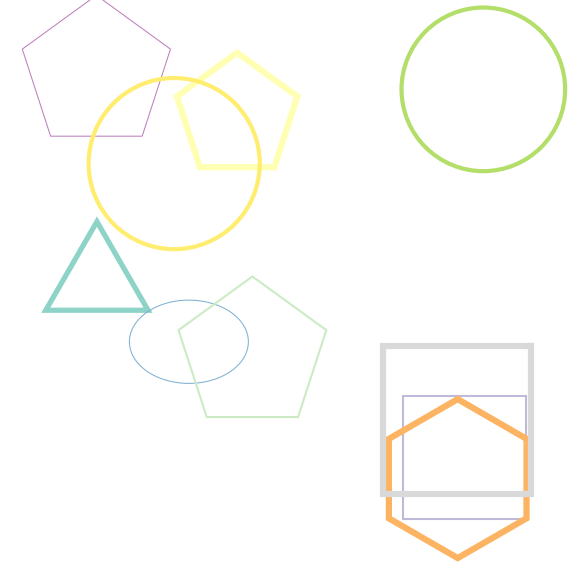[{"shape": "triangle", "thickness": 2.5, "radius": 0.51, "center": [0.168, 0.513]}, {"shape": "pentagon", "thickness": 3, "radius": 0.55, "center": [0.411, 0.798]}, {"shape": "square", "thickness": 1, "radius": 0.53, "center": [0.805, 0.207]}, {"shape": "oval", "thickness": 0.5, "radius": 0.52, "center": [0.327, 0.407]}, {"shape": "hexagon", "thickness": 3, "radius": 0.69, "center": [0.793, 0.17]}, {"shape": "circle", "thickness": 2, "radius": 0.71, "center": [0.837, 0.844]}, {"shape": "square", "thickness": 3, "radius": 0.64, "center": [0.791, 0.272]}, {"shape": "pentagon", "thickness": 0.5, "radius": 0.67, "center": [0.167, 0.872]}, {"shape": "pentagon", "thickness": 1, "radius": 0.67, "center": [0.437, 0.386]}, {"shape": "circle", "thickness": 2, "radius": 0.74, "center": [0.302, 0.716]}]